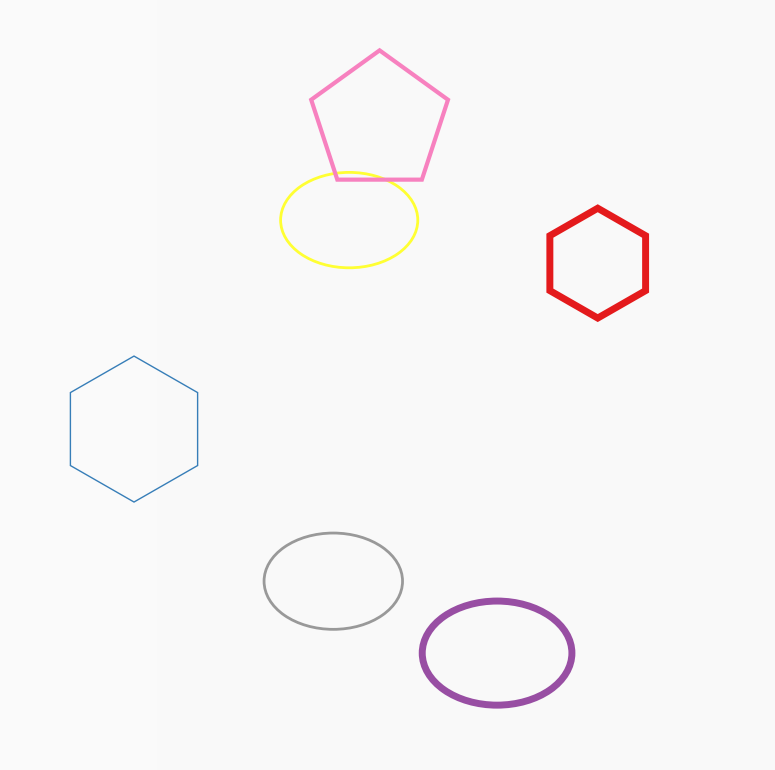[{"shape": "hexagon", "thickness": 2.5, "radius": 0.36, "center": [0.771, 0.658]}, {"shape": "hexagon", "thickness": 0.5, "radius": 0.47, "center": [0.173, 0.443]}, {"shape": "oval", "thickness": 2.5, "radius": 0.48, "center": [0.641, 0.152]}, {"shape": "oval", "thickness": 1, "radius": 0.44, "center": [0.451, 0.714]}, {"shape": "pentagon", "thickness": 1.5, "radius": 0.46, "center": [0.49, 0.842]}, {"shape": "oval", "thickness": 1, "radius": 0.45, "center": [0.43, 0.245]}]